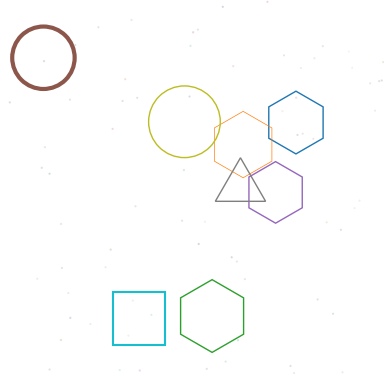[{"shape": "hexagon", "thickness": 1, "radius": 0.41, "center": [0.769, 0.682]}, {"shape": "hexagon", "thickness": 0.5, "radius": 0.43, "center": [0.632, 0.625]}, {"shape": "hexagon", "thickness": 1, "radius": 0.47, "center": [0.551, 0.179]}, {"shape": "hexagon", "thickness": 1, "radius": 0.4, "center": [0.716, 0.5]}, {"shape": "circle", "thickness": 3, "radius": 0.41, "center": [0.113, 0.85]}, {"shape": "triangle", "thickness": 1, "radius": 0.38, "center": [0.625, 0.515]}, {"shape": "circle", "thickness": 1, "radius": 0.47, "center": [0.479, 0.684]}, {"shape": "square", "thickness": 1.5, "radius": 0.34, "center": [0.361, 0.173]}]